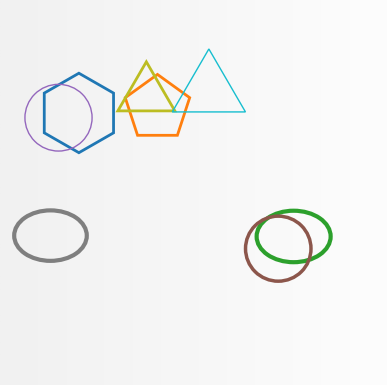[{"shape": "hexagon", "thickness": 2, "radius": 0.52, "center": [0.204, 0.707]}, {"shape": "pentagon", "thickness": 2, "radius": 0.44, "center": [0.406, 0.719]}, {"shape": "oval", "thickness": 3, "radius": 0.48, "center": [0.758, 0.386]}, {"shape": "circle", "thickness": 1, "radius": 0.43, "center": [0.151, 0.694]}, {"shape": "circle", "thickness": 2.5, "radius": 0.42, "center": [0.718, 0.354]}, {"shape": "oval", "thickness": 3, "radius": 0.47, "center": [0.13, 0.388]}, {"shape": "triangle", "thickness": 2, "radius": 0.42, "center": [0.378, 0.754]}, {"shape": "triangle", "thickness": 1, "radius": 0.55, "center": [0.539, 0.764]}]